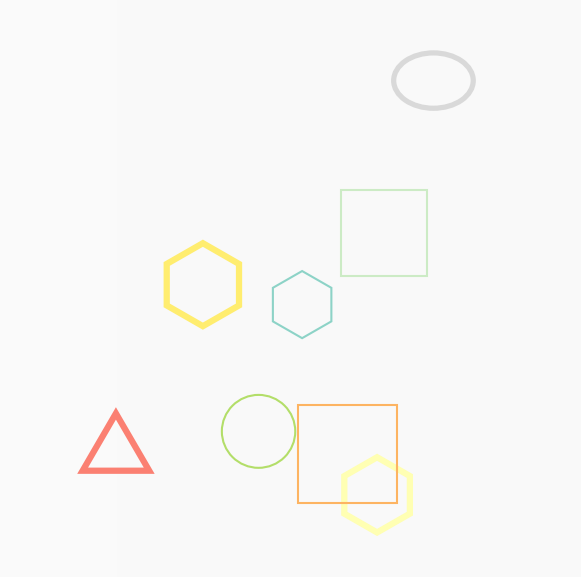[{"shape": "hexagon", "thickness": 1, "radius": 0.29, "center": [0.52, 0.472]}, {"shape": "hexagon", "thickness": 3, "radius": 0.33, "center": [0.649, 0.142]}, {"shape": "triangle", "thickness": 3, "radius": 0.33, "center": [0.199, 0.217]}, {"shape": "square", "thickness": 1, "radius": 0.43, "center": [0.598, 0.213]}, {"shape": "circle", "thickness": 1, "radius": 0.32, "center": [0.445, 0.252]}, {"shape": "oval", "thickness": 2.5, "radius": 0.34, "center": [0.746, 0.86]}, {"shape": "square", "thickness": 1, "radius": 0.37, "center": [0.66, 0.596]}, {"shape": "hexagon", "thickness": 3, "radius": 0.36, "center": [0.349, 0.506]}]